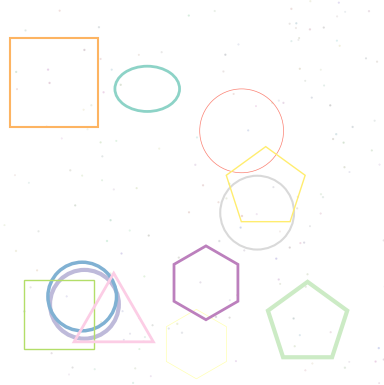[{"shape": "oval", "thickness": 2, "radius": 0.42, "center": [0.382, 0.769]}, {"shape": "hexagon", "thickness": 0.5, "radius": 0.45, "center": [0.51, 0.106]}, {"shape": "circle", "thickness": 3, "radius": 0.45, "center": [0.219, 0.21]}, {"shape": "circle", "thickness": 0.5, "radius": 0.54, "center": [0.628, 0.66]}, {"shape": "circle", "thickness": 2.5, "radius": 0.45, "center": [0.214, 0.23]}, {"shape": "square", "thickness": 1.5, "radius": 0.58, "center": [0.14, 0.786]}, {"shape": "square", "thickness": 1, "radius": 0.45, "center": [0.153, 0.183]}, {"shape": "triangle", "thickness": 2, "radius": 0.59, "center": [0.295, 0.172]}, {"shape": "circle", "thickness": 1.5, "radius": 0.48, "center": [0.668, 0.448]}, {"shape": "hexagon", "thickness": 2, "radius": 0.48, "center": [0.535, 0.265]}, {"shape": "pentagon", "thickness": 3, "radius": 0.54, "center": [0.799, 0.16]}, {"shape": "pentagon", "thickness": 1, "radius": 0.54, "center": [0.69, 0.511]}]